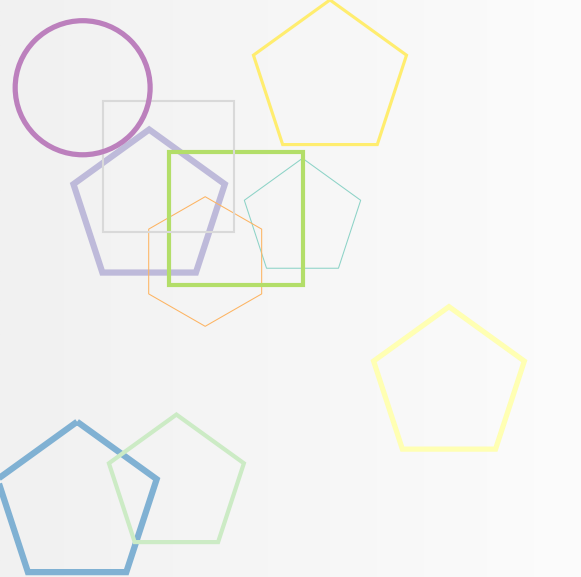[{"shape": "pentagon", "thickness": 0.5, "radius": 0.53, "center": [0.52, 0.62]}, {"shape": "pentagon", "thickness": 2.5, "radius": 0.68, "center": [0.772, 0.332]}, {"shape": "pentagon", "thickness": 3, "radius": 0.68, "center": [0.257, 0.638]}, {"shape": "pentagon", "thickness": 3, "radius": 0.72, "center": [0.133, 0.125]}, {"shape": "hexagon", "thickness": 0.5, "radius": 0.56, "center": [0.353, 0.546]}, {"shape": "square", "thickness": 2, "radius": 0.57, "center": [0.406, 0.621]}, {"shape": "square", "thickness": 1, "radius": 0.57, "center": [0.29, 0.711]}, {"shape": "circle", "thickness": 2.5, "radius": 0.58, "center": [0.142, 0.847]}, {"shape": "pentagon", "thickness": 2, "radius": 0.61, "center": [0.303, 0.159]}, {"shape": "pentagon", "thickness": 1.5, "radius": 0.69, "center": [0.568, 0.861]}]